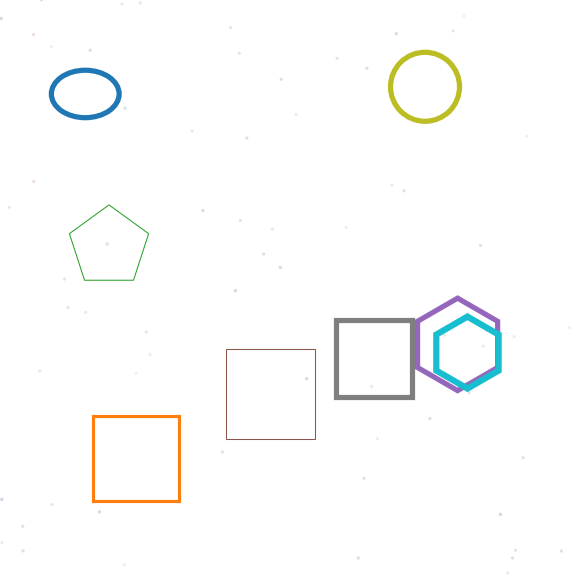[{"shape": "oval", "thickness": 2.5, "radius": 0.29, "center": [0.148, 0.836]}, {"shape": "square", "thickness": 1.5, "radius": 0.37, "center": [0.235, 0.205]}, {"shape": "pentagon", "thickness": 0.5, "radius": 0.36, "center": [0.189, 0.572]}, {"shape": "hexagon", "thickness": 2.5, "radius": 0.4, "center": [0.792, 0.403]}, {"shape": "square", "thickness": 0.5, "radius": 0.39, "center": [0.468, 0.317]}, {"shape": "square", "thickness": 2.5, "radius": 0.33, "center": [0.648, 0.379]}, {"shape": "circle", "thickness": 2.5, "radius": 0.3, "center": [0.736, 0.849]}, {"shape": "hexagon", "thickness": 3, "radius": 0.31, "center": [0.809, 0.389]}]